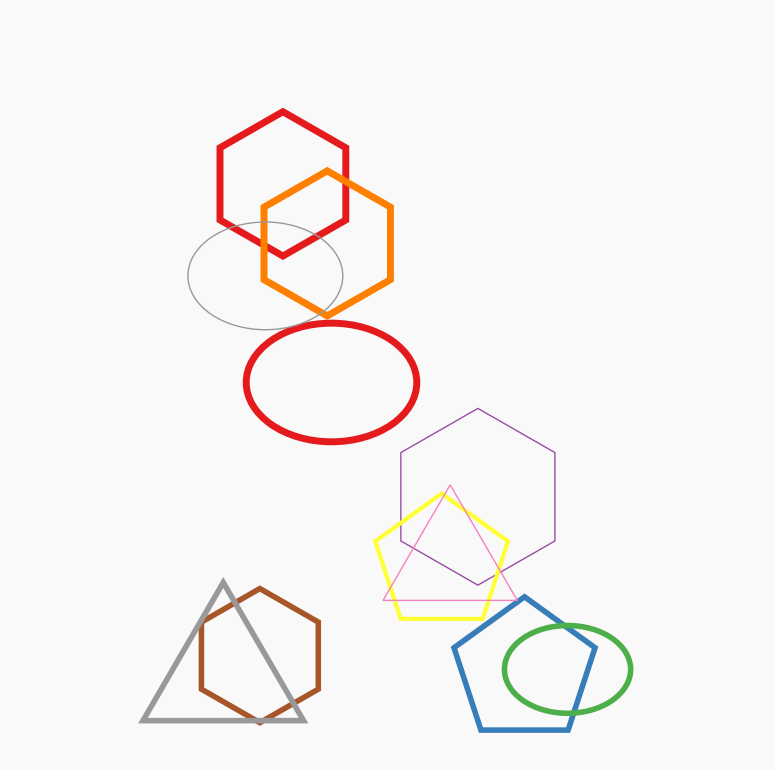[{"shape": "oval", "thickness": 2.5, "radius": 0.55, "center": [0.428, 0.503]}, {"shape": "hexagon", "thickness": 2.5, "radius": 0.47, "center": [0.365, 0.761]}, {"shape": "pentagon", "thickness": 2, "radius": 0.48, "center": [0.677, 0.129]}, {"shape": "oval", "thickness": 2, "radius": 0.41, "center": [0.732, 0.131]}, {"shape": "hexagon", "thickness": 0.5, "radius": 0.57, "center": [0.617, 0.355]}, {"shape": "hexagon", "thickness": 2.5, "radius": 0.47, "center": [0.422, 0.684]}, {"shape": "pentagon", "thickness": 1.5, "radius": 0.45, "center": [0.57, 0.269]}, {"shape": "hexagon", "thickness": 2, "radius": 0.44, "center": [0.335, 0.149]}, {"shape": "triangle", "thickness": 0.5, "radius": 0.5, "center": [0.581, 0.27]}, {"shape": "triangle", "thickness": 2, "radius": 0.6, "center": [0.288, 0.124]}, {"shape": "oval", "thickness": 0.5, "radius": 0.5, "center": [0.342, 0.642]}]